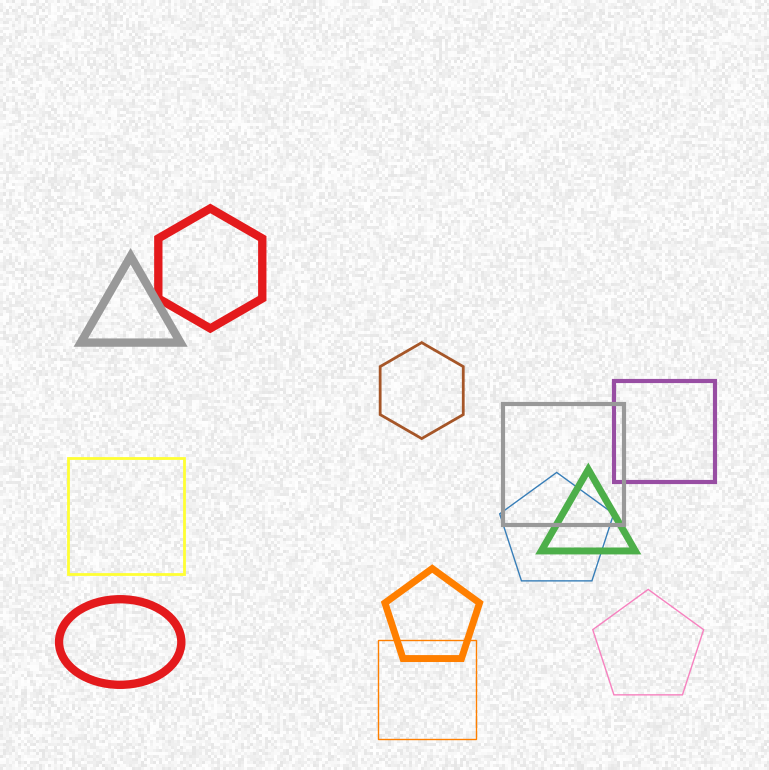[{"shape": "oval", "thickness": 3, "radius": 0.4, "center": [0.156, 0.166]}, {"shape": "hexagon", "thickness": 3, "radius": 0.39, "center": [0.273, 0.651]}, {"shape": "pentagon", "thickness": 0.5, "radius": 0.39, "center": [0.723, 0.309]}, {"shape": "triangle", "thickness": 2.5, "radius": 0.35, "center": [0.764, 0.32]}, {"shape": "square", "thickness": 1.5, "radius": 0.33, "center": [0.863, 0.44]}, {"shape": "square", "thickness": 0.5, "radius": 0.32, "center": [0.555, 0.104]}, {"shape": "pentagon", "thickness": 2.5, "radius": 0.32, "center": [0.561, 0.197]}, {"shape": "square", "thickness": 1, "radius": 0.38, "center": [0.164, 0.33]}, {"shape": "hexagon", "thickness": 1, "radius": 0.31, "center": [0.548, 0.493]}, {"shape": "pentagon", "thickness": 0.5, "radius": 0.38, "center": [0.842, 0.159]}, {"shape": "triangle", "thickness": 3, "radius": 0.37, "center": [0.17, 0.592]}, {"shape": "square", "thickness": 1.5, "radius": 0.39, "center": [0.732, 0.397]}]